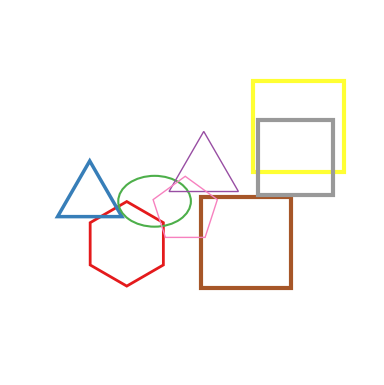[{"shape": "hexagon", "thickness": 2, "radius": 0.55, "center": [0.329, 0.367]}, {"shape": "triangle", "thickness": 2.5, "radius": 0.48, "center": [0.233, 0.486]}, {"shape": "oval", "thickness": 1.5, "radius": 0.47, "center": [0.401, 0.477]}, {"shape": "triangle", "thickness": 1, "radius": 0.52, "center": [0.529, 0.555]}, {"shape": "square", "thickness": 3, "radius": 0.59, "center": [0.775, 0.672]}, {"shape": "square", "thickness": 3, "radius": 0.59, "center": [0.639, 0.37]}, {"shape": "pentagon", "thickness": 1, "radius": 0.44, "center": [0.481, 0.454]}, {"shape": "square", "thickness": 3, "radius": 0.49, "center": [0.767, 0.592]}]